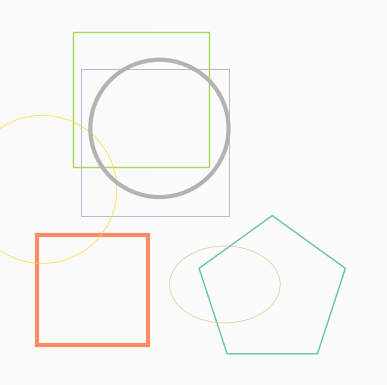[{"shape": "pentagon", "thickness": 1, "radius": 0.99, "center": [0.703, 0.242]}, {"shape": "square", "thickness": 3, "radius": 0.72, "center": [0.238, 0.247]}, {"shape": "square", "thickness": 0.5, "radius": 0.95, "center": [0.4, 0.629]}, {"shape": "square", "thickness": 1, "radius": 0.88, "center": [0.364, 0.741]}, {"shape": "circle", "thickness": 0.5, "radius": 0.96, "center": [0.109, 0.508]}, {"shape": "oval", "thickness": 0.5, "radius": 0.71, "center": [0.58, 0.261]}, {"shape": "circle", "thickness": 3, "radius": 0.89, "center": [0.411, 0.666]}]